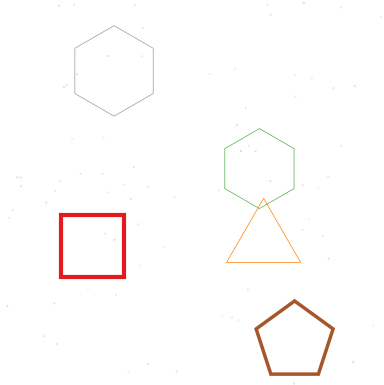[{"shape": "square", "thickness": 3, "radius": 0.4, "center": [0.24, 0.361]}, {"shape": "hexagon", "thickness": 0.5, "radius": 0.52, "center": [0.674, 0.562]}, {"shape": "triangle", "thickness": 0.5, "radius": 0.56, "center": [0.685, 0.374]}, {"shape": "pentagon", "thickness": 2.5, "radius": 0.53, "center": [0.765, 0.113]}, {"shape": "hexagon", "thickness": 0.5, "radius": 0.59, "center": [0.296, 0.816]}]